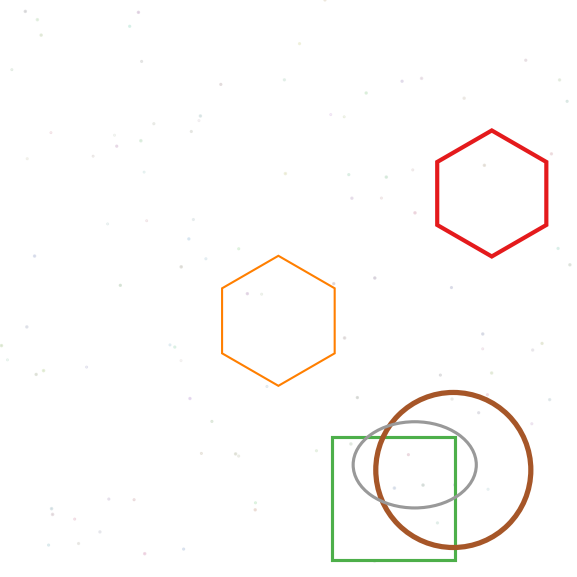[{"shape": "hexagon", "thickness": 2, "radius": 0.55, "center": [0.852, 0.664]}, {"shape": "square", "thickness": 1.5, "radius": 0.53, "center": [0.681, 0.136]}, {"shape": "hexagon", "thickness": 1, "radius": 0.56, "center": [0.482, 0.444]}, {"shape": "circle", "thickness": 2.5, "radius": 0.67, "center": [0.785, 0.185]}, {"shape": "oval", "thickness": 1.5, "radius": 0.53, "center": [0.718, 0.194]}]